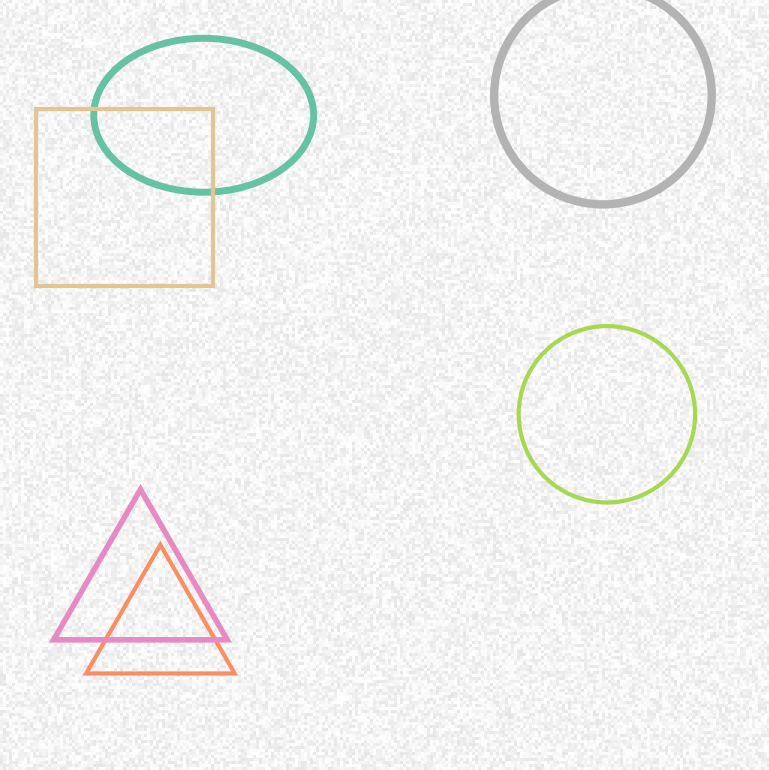[{"shape": "oval", "thickness": 2.5, "radius": 0.71, "center": [0.265, 0.85]}, {"shape": "triangle", "thickness": 1.5, "radius": 0.56, "center": [0.208, 0.181]}, {"shape": "triangle", "thickness": 2, "radius": 0.65, "center": [0.182, 0.234]}, {"shape": "circle", "thickness": 1.5, "radius": 0.57, "center": [0.788, 0.462]}, {"shape": "square", "thickness": 1.5, "radius": 0.57, "center": [0.162, 0.743]}, {"shape": "circle", "thickness": 3, "radius": 0.71, "center": [0.783, 0.876]}]